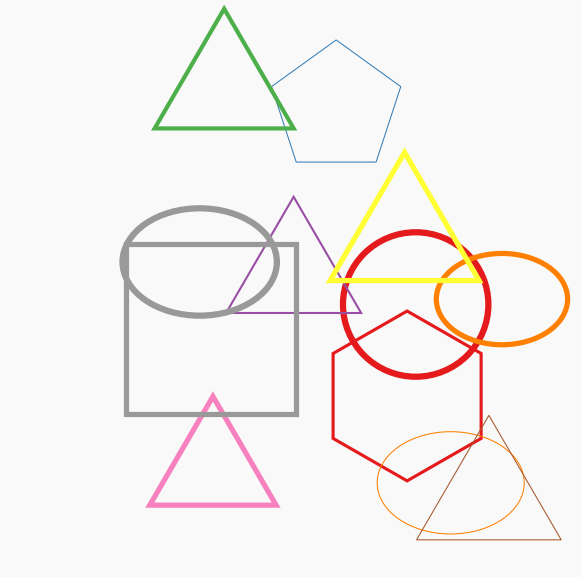[{"shape": "circle", "thickness": 3, "radius": 0.63, "center": [0.715, 0.472]}, {"shape": "hexagon", "thickness": 1.5, "radius": 0.74, "center": [0.7, 0.313]}, {"shape": "pentagon", "thickness": 0.5, "radius": 0.58, "center": [0.578, 0.813]}, {"shape": "triangle", "thickness": 2, "radius": 0.69, "center": [0.386, 0.846]}, {"shape": "triangle", "thickness": 1, "radius": 0.67, "center": [0.505, 0.524]}, {"shape": "oval", "thickness": 0.5, "radius": 0.63, "center": [0.775, 0.163]}, {"shape": "oval", "thickness": 2.5, "radius": 0.56, "center": [0.864, 0.481]}, {"shape": "triangle", "thickness": 2.5, "radius": 0.74, "center": [0.696, 0.587]}, {"shape": "triangle", "thickness": 0.5, "radius": 0.72, "center": [0.841, 0.136]}, {"shape": "triangle", "thickness": 2.5, "radius": 0.63, "center": [0.366, 0.187]}, {"shape": "square", "thickness": 2.5, "radius": 0.73, "center": [0.363, 0.429]}, {"shape": "oval", "thickness": 3, "radius": 0.66, "center": [0.344, 0.545]}]